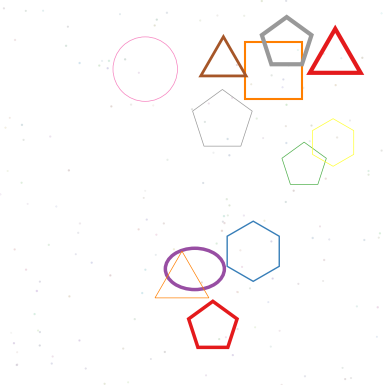[{"shape": "triangle", "thickness": 3, "radius": 0.38, "center": [0.871, 0.849]}, {"shape": "pentagon", "thickness": 2.5, "radius": 0.33, "center": [0.553, 0.151]}, {"shape": "hexagon", "thickness": 1, "radius": 0.39, "center": [0.658, 0.347]}, {"shape": "pentagon", "thickness": 0.5, "radius": 0.3, "center": [0.79, 0.57]}, {"shape": "oval", "thickness": 2.5, "radius": 0.38, "center": [0.506, 0.302]}, {"shape": "triangle", "thickness": 0.5, "radius": 0.4, "center": [0.473, 0.267]}, {"shape": "square", "thickness": 1.5, "radius": 0.37, "center": [0.71, 0.816]}, {"shape": "hexagon", "thickness": 0.5, "radius": 0.31, "center": [0.865, 0.63]}, {"shape": "triangle", "thickness": 2, "radius": 0.34, "center": [0.58, 0.837]}, {"shape": "circle", "thickness": 0.5, "radius": 0.42, "center": [0.377, 0.82]}, {"shape": "pentagon", "thickness": 3, "radius": 0.34, "center": [0.745, 0.888]}, {"shape": "pentagon", "thickness": 0.5, "radius": 0.41, "center": [0.578, 0.686]}]